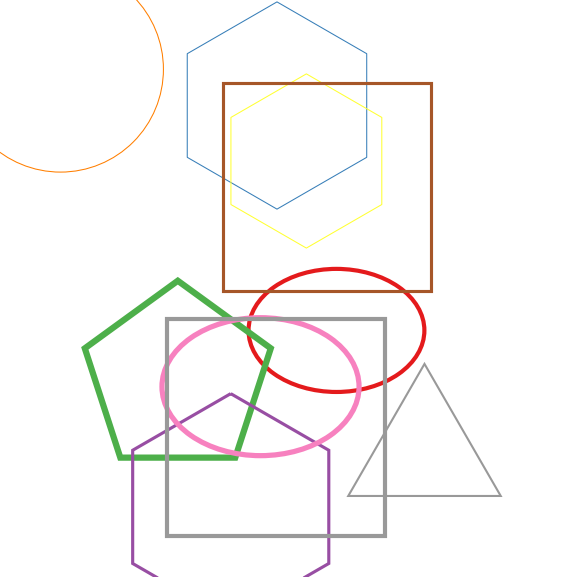[{"shape": "oval", "thickness": 2, "radius": 0.76, "center": [0.583, 0.427]}, {"shape": "hexagon", "thickness": 0.5, "radius": 0.9, "center": [0.48, 0.816]}, {"shape": "pentagon", "thickness": 3, "radius": 0.85, "center": [0.308, 0.344]}, {"shape": "hexagon", "thickness": 1.5, "radius": 0.98, "center": [0.4, 0.121]}, {"shape": "circle", "thickness": 0.5, "radius": 0.89, "center": [0.105, 0.879]}, {"shape": "hexagon", "thickness": 0.5, "radius": 0.75, "center": [0.531, 0.72]}, {"shape": "square", "thickness": 1.5, "radius": 0.9, "center": [0.567, 0.675]}, {"shape": "oval", "thickness": 2.5, "radius": 0.85, "center": [0.451, 0.33]}, {"shape": "triangle", "thickness": 1, "radius": 0.76, "center": [0.735, 0.217]}, {"shape": "square", "thickness": 2, "radius": 0.94, "center": [0.478, 0.259]}]